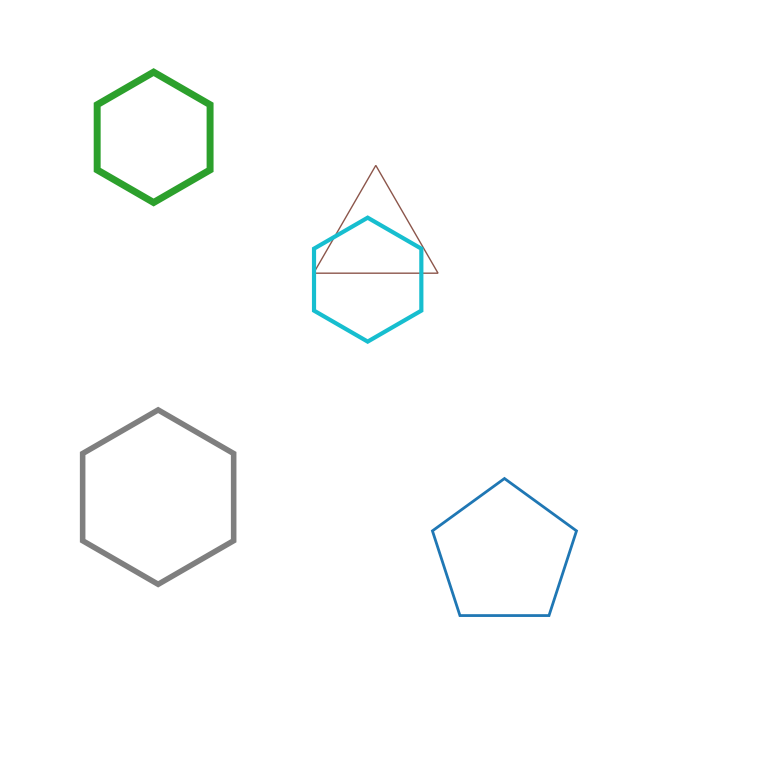[{"shape": "pentagon", "thickness": 1, "radius": 0.49, "center": [0.655, 0.28]}, {"shape": "hexagon", "thickness": 2.5, "radius": 0.42, "center": [0.2, 0.822]}, {"shape": "triangle", "thickness": 0.5, "radius": 0.47, "center": [0.488, 0.692]}, {"shape": "hexagon", "thickness": 2, "radius": 0.57, "center": [0.205, 0.354]}, {"shape": "hexagon", "thickness": 1.5, "radius": 0.4, "center": [0.478, 0.637]}]